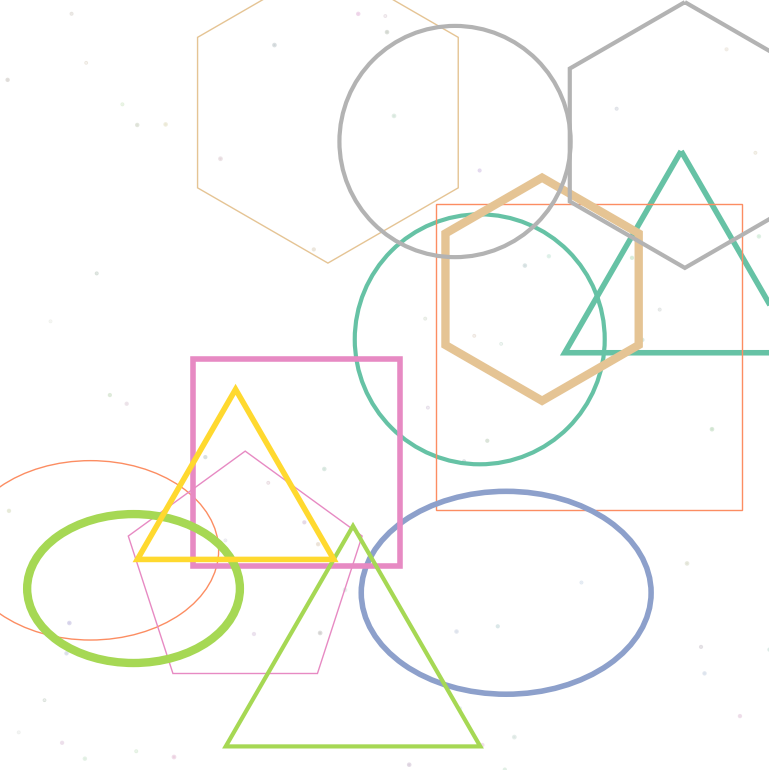[{"shape": "triangle", "thickness": 2, "radius": 0.87, "center": [0.885, 0.629]}, {"shape": "circle", "thickness": 1.5, "radius": 0.81, "center": [0.623, 0.559]}, {"shape": "oval", "thickness": 0.5, "radius": 0.83, "center": [0.118, 0.285]}, {"shape": "square", "thickness": 0.5, "radius": 0.99, "center": [0.765, 0.536]}, {"shape": "oval", "thickness": 2, "radius": 0.94, "center": [0.657, 0.23]}, {"shape": "square", "thickness": 2, "radius": 0.67, "center": [0.385, 0.399]}, {"shape": "pentagon", "thickness": 0.5, "radius": 0.8, "center": [0.318, 0.254]}, {"shape": "triangle", "thickness": 1.5, "radius": 0.95, "center": [0.458, 0.126]}, {"shape": "oval", "thickness": 3, "radius": 0.69, "center": [0.173, 0.236]}, {"shape": "triangle", "thickness": 2, "radius": 0.74, "center": [0.306, 0.347]}, {"shape": "hexagon", "thickness": 0.5, "radius": 0.98, "center": [0.426, 0.854]}, {"shape": "hexagon", "thickness": 3, "radius": 0.72, "center": [0.704, 0.624]}, {"shape": "hexagon", "thickness": 1.5, "radius": 0.86, "center": [0.889, 0.825]}, {"shape": "circle", "thickness": 1.5, "radius": 0.75, "center": [0.591, 0.816]}]